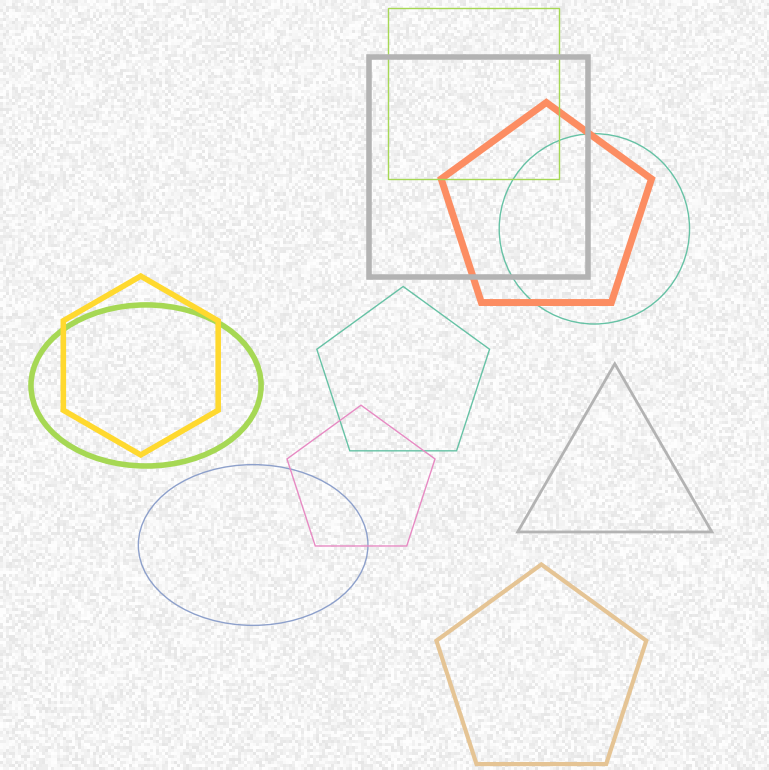[{"shape": "circle", "thickness": 0.5, "radius": 0.62, "center": [0.772, 0.703]}, {"shape": "pentagon", "thickness": 0.5, "radius": 0.59, "center": [0.524, 0.51]}, {"shape": "pentagon", "thickness": 2.5, "radius": 0.72, "center": [0.71, 0.723]}, {"shape": "oval", "thickness": 0.5, "radius": 0.75, "center": [0.329, 0.292]}, {"shape": "pentagon", "thickness": 0.5, "radius": 0.51, "center": [0.469, 0.373]}, {"shape": "oval", "thickness": 2, "radius": 0.75, "center": [0.19, 0.499]}, {"shape": "square", "thickness": 0.5, "radius": 0.56, "center": [0.614, 0.879]}, {"shape": "hexagon", "thickness": 2, "radius": 0.58, "center": [0.183, 0.525]}, {"shape": "pentagon", "thickness": 1.5, "radius": 0.72, "center": [0.703, 0.124]}, {"shape": "triangle", "thickness": 1, "radius": 0.73, "center": [0.798, 0.382]}, {"shape": "square", "thickness": 2, "radius": 0.71, "center": [0.621, 0.783]}]